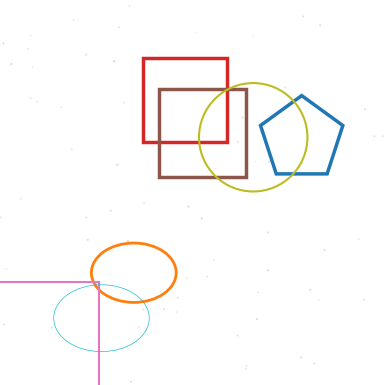[{"shape": "pentagon", "thickness": 2.5, "radius": 0.56, "center": [0.784, 0.639]}, {"shape": "oval", "thickness": 2, "radius": 0.55, "center": [0.347, 0.292]}, {"shape": "square", "thickness": 2.5, "radius": 0.55, "center": [0.481, 0.741]}, {"shape": "square", "thickness": 2.5, "radius": 0.57, "center": [0.527, 0.654]}, {"shape": "square", "thickness": 1.5, "radius": 0.73, "center": [0.111, 0.121]}, {"shape": "circle", "thickness": 1.5, "radius": 0.7, "center": [0.658, 0.643]}, {"shape": "oval", "thickness": 0.5, "radius": 0.62, "center": [0.264, 0.174]}]